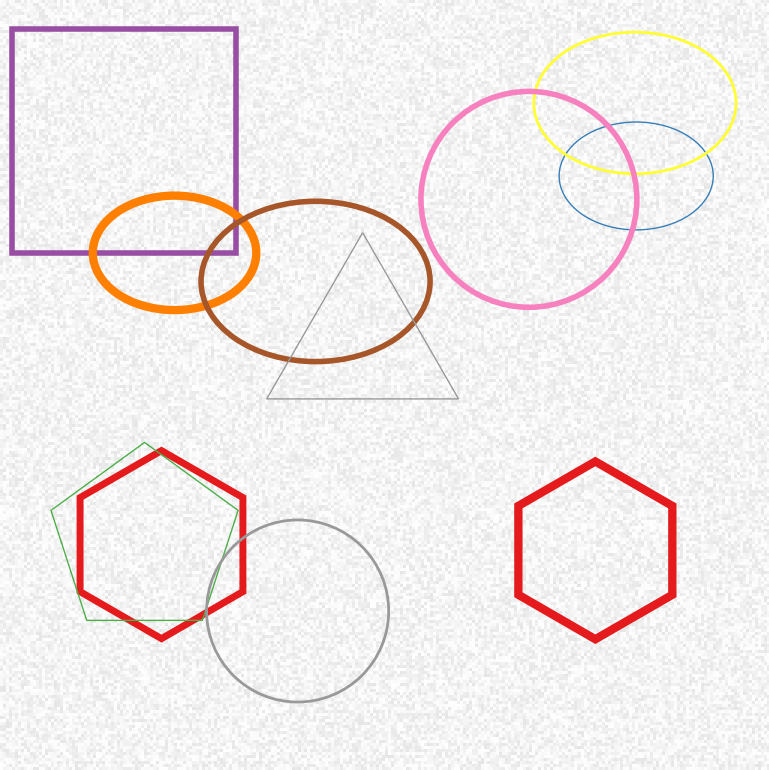[{"shape": "hexagon", "thickness": 2.5, "radius": 0.61, "center": [0.21, 0.293]}, {"shape": "hexagon", "thickness": 3, "radius": 0.58, "center": [0.773, 0.285]}, {"shape": "oval", "thickness": 0.5, "radius": 0.5, "center": [0.826, 0.771]}, {"shape": "pentagon", "thickness": 0.5, "radius": 0.64, "center": [0.188, 0.298]}, {"shape": "square", "thickness": 2, "radius": 0.73, "center": [0.161, 0.817]}, {"shape": "oval", "thickness": 3, "radius": 0.53, "center": [0.227, 0.672]}, {"shape": "oval", "thickness": 1, "radius": 0.66, "center": [0.825, 0.866]}, {"shape": "oval", "thickness": 2, "radius": 0.74, "center": [0.41, 0.634]}, {"shape": "circle", "thickness": 2, "radius": 0.7, "center": [0.687, 0.741]}, {"shape": "circle", "thickness": 1, "radius": 0.59, "center": [0.387, 0.206]}, {"shape": "triangle", "thickness": 0.5, "radius": 0.72, "center": [0.471, 0.554]}]